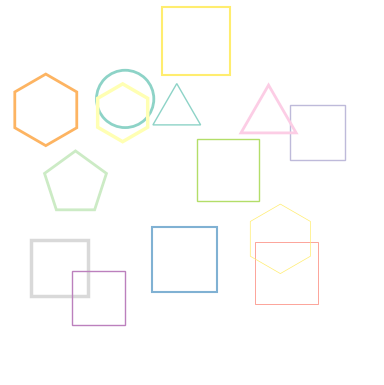[{"shape": "circle", "thickness": 2, "radius": 0.37, "center": [0.325, 0.743]}, {"shape": "triangle", "thickness": 1, "radius": 0.36, "center": [0.459, 0.711]}, {"shape": "hexagon", "thickness": 2.5, "radius": 0.38, "center": [0.319, 0.707]}, {"shape": "square", "thickness": 1, "radius": 0.36, "center": [0.824, 0.657]}, {"shape": "square", "thickness": 0.5, "radius": 0.41, "center": [0.744, 0.291]}, {"shape": "square", "thickness": 1.5, "radius": 0.42, "center": [0.479, 0.325]}, {"shape": "hexagon", "thickness": 2, "radius": 0.46, "center": [0.119, 0.715]}, {"shape": "square", "thickness": 1, "radius": 0.4, "center": [0.593, 0.559]}, {"shape": "triangle", "thickness": 2, "radius": 0.41, "center": [0.698, 0.696]}, {"shape": "square", "thickness": 2.5, "radius": 0.37, "center": [0.155, 0.304]}, {"shape": "square", "thickness": 1, "radius": 0.35, "center": [0.256, 0.226]}, {"shape": "pentagon", "thickness": 2, "radius": 0.42, "center": [0.196, 0.523]}, {"shape": "square", "thickness": 1.5, "radius": 0.44, "center": [0.51, 0.893]}, {"shape": "hexagon", "thickness": 0.5, "radius": 0.45, "center": [0.728, 0.38]}]